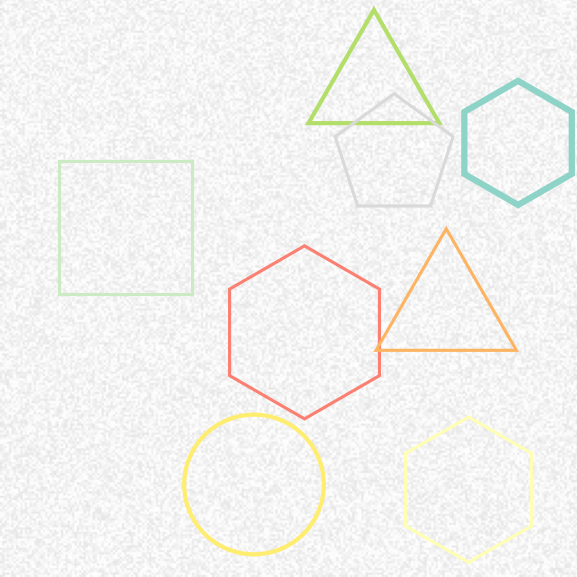[{"shape": "hexagon", "thickness": 3, "radius": 0.54, "center": [0.897, 0.752]}, {"shape": "hexagon", "thickness": 1.5, "radius": 0.63, "center": [0.811, 0.151]}, {"shape": "hexagon", "thickness": 1.5, "radius": 0.75, "center": [0.527, 0.424]}, {"shape": "triangle", "thickness": 1.5, "radius": 0.7, "center": [0.773, 0.463]}, {"shape": "triangle", "thickness": 2, "radius": 0.65, "center": [0.647, 0.851]}, {"shape": "pentagon", "thickness": 1.5, "radius": 0.54, "center": [0.682, 0.729]}, {"shape": "square", "thickness": 1.5, "radius": 0.58, "center": [0.217, 0.605]}, {"shape": "circle", "thickness": 2, "radius": 0.6, "center": [0.44, 0.16]}]